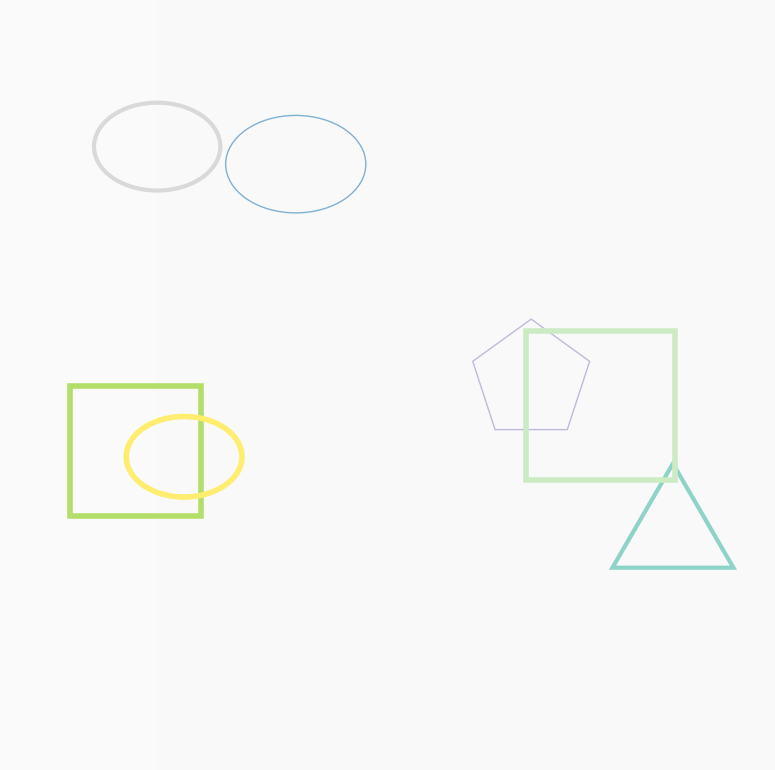[{"shape": "triangle", "thickness": 1.5, "radius": 0.45, "center": [0.868, 0.308]}, {"shape": "pentagon", "thickness": 0.5, "radius": 0.4, "center": [0.685, 0.506]}, {"shape": "oval", "thickness": 0.5, "radius": 0.45, "center": [0.382, 0.787]}, {"shape": "square", "thickness": 2, "radius": 0.42, "center": [0.175, 0.414]}, {"shape": "oval", "thickness": 1.5, "radius": 0.41, "center": [0.203, 0.81]}, {"shape": "square", "thickness": 2, "radius": 0.48, "center": [0.775, 0.474]}, {"shape": "oval", "thickness": 2, "radius": 0.37, "center": [0.238, 0.407]}]